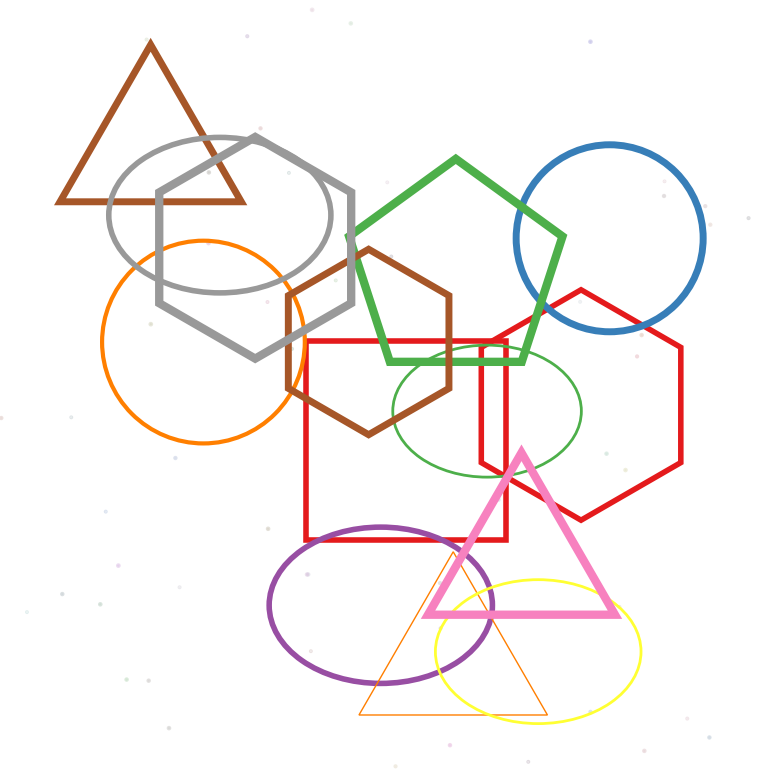[{"shape": "hexagon", "thickness": 2, "radius": 0.75, "center": [0.755, 0.474]}, {"shape": "square", "thickness": 2, "radius": 0.65, "center": [0.527, 0.428]}, {"shape": "circle", "thickness": 2.5, "radius": 0.61, "center": [0.792, 0.691]}, {"shape": "pentagon", "thickness": 3, "radius": 0.73, "center": [0.592, 0.648]}, {"shape": "oval", "thickness": 1, "radius": 0.61, "center": [0.633, 0.466]}, {"shape": "oval", "thickness": 2, "radius": 0.72, "center": [0.495, 0.214]}, {"shape": "triangle", "thickness": 0.5, "radius": 0.71, "center": [0.589, 0.142]}, {"shape": "circle", "thickness": 1.5, "radius": 0.66, "center": [0.264, 0.556]}, {"shape": "oval", "thickness": 1, "radius": 0.67, "center": [0.699, 0.154]}, {"shape": "hexagon", "thickness": 2.5, "radius": 0.6, "center": [0.479, 0.556]}, {"shape": "triangle", "thickness": 2.5, "radius": 0.68, "center": [0.196, 0.806]}, {"shape": "triangle", "thickness": 3, "radius": 0.7, "center": [0.677, 0.272]}, {"shape": "oval", "thickness": 2, "radius": 0.72, "center": [0.286, 0.721]}, {"shape": "hexagon", "thickness": 3, "radius": 0.72, "center": [0.331, 0.678]}]